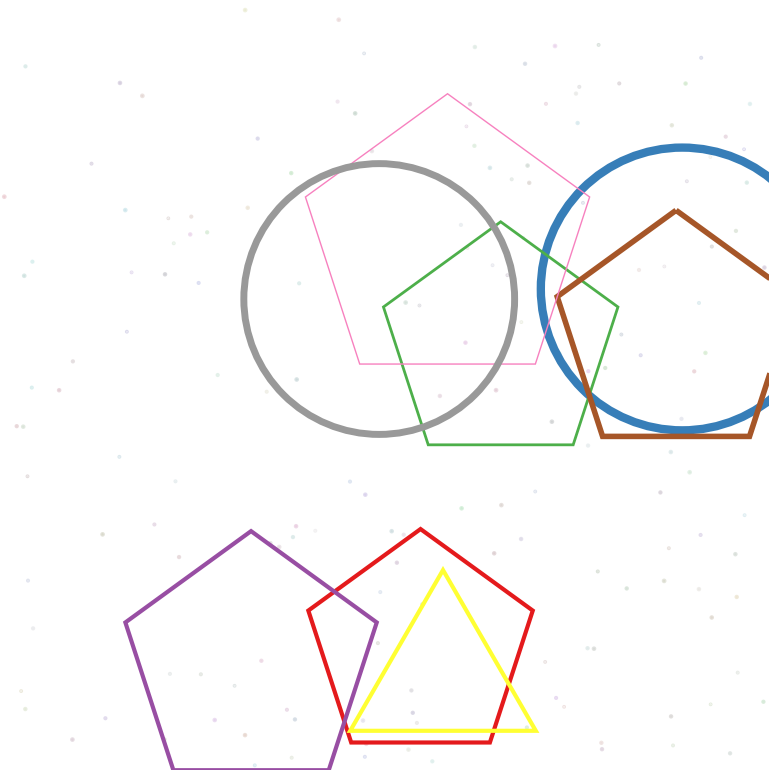[{"shape": "pentagon", "thickness": 1.5, "radius": 0.77, "center": [0.546, 0.16]}, {"shape": "circle", "thickness": 3, "radius": 0.92, "center": [0.886, 0.625]}, {"shape": "pentagon", "thickness": 1, "radius": 0.8, "center": [0.65, 0.552]}, {"shape": "pentagon", "thickness": 1.5, "radius": 0.86, "center": [0.326, 0.139]}, {"shape": "triangle", "thickness": 1.5, "radius": 0.7, "center": [0.575, 0.12]}, {"shape": "pentagon", "thickness": 2, "radius": 0.81, "center": [0.878, 0.565]}, {"shape": "pentagon", "thickness": 0.5, "radius": 0.97, "center": [0.581, 0.684]}, {"shape": "circle", "thickness": 2.5, "radius": 0.88, "center": [0.493, 0.612]}]